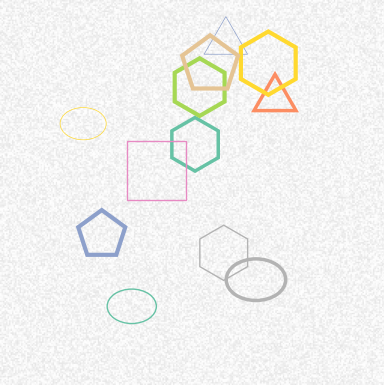[{"shape": "hexagon", "thickness": 2.5, "radius": 0.35, "center": [0.507, 0.625]}, {"shape": "oval", "thickness": 1, "radius": 0.32, "center": [0.342, 0.204]}, {"shape": "triangle", "thickness": 2.5, "radius": 0.31, "center": [0.714, 0.744]}, {"shape": "triangle", "thickness": 0.5, "radius": 0.33, "center": [0.587, 0.892]}, {"shape": "pentagon", "thickness": 3, "radius": 0.32, "center": [0.264, 0.39]}, {"shape": "square", "thickness": 1, "radius": 0.38, "center": [0.407, 0.557]}, {"shape": "hexagon", "thickness": 3, "radius": 0.37, "center": [0.519, 0.774]}, {"shape": "oval", "thickness": 0.5, "radius": 0.3, "center": [0.216, 0.679]}, {"shape": "hexagon", "thickness": 3, "radius": 0.41, "center": [0.697, 0.836]}, {"shape": "pentagon", "thickness": 3, "radius": 0.38, "center": [0.546, 0.832]}, {"shape": "oval", "thickness": 2.5, "radius": 0.39, "center": [0.665, 0.274]}, {"shape": "hexagon", "thickness": 1, "radius": 0.36, "center": [0.581, 0.343]}]